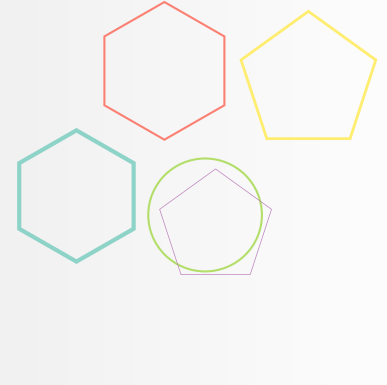[{"shape": "hexagon", "thickness": 3, "radius": 0.85, "center": [0.197, 0.491]}, {"shape": "hexagon", "thickness": 1.5, "radius": 0.89, "center": [0.424, 0.816]}, {"shape": "circle", "thickness": 1.5, "radius": 0.73, "center": [0.529, 0.442]}, {"shape": "pentagon", "thickness": 0.5, "radius": 0.76, "center": [0.556, 0.409]}, {"shape": "pentagon", "thickness": 2, "radius": 0.91, "center": [0.796, 0.788]}]